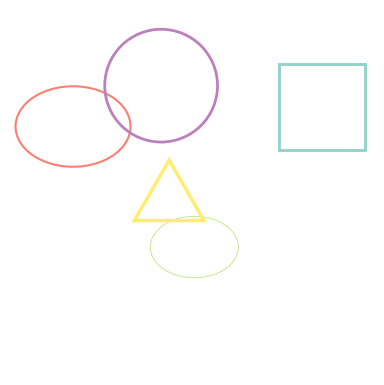[{"shape": "square", "thickness": 2, "radius": 0.56, "center": [0.837, 0.723]}, {"shape": "oval", "thickness": 1.5, "radius": 0.75, "center": [0.19, 0.671]}, {"shape": "oval", "thickness": 0.5, "radius": 0.57, "center": [0.505, 0.358]}, {"shape": "circle", "thickness": 2, "radius": 0.73, "center": [0.418, 0.778]}, {"shape": "triangle", "thickness": 2.5, "radius": 0.52, "center": [0.439, 0.479]}]